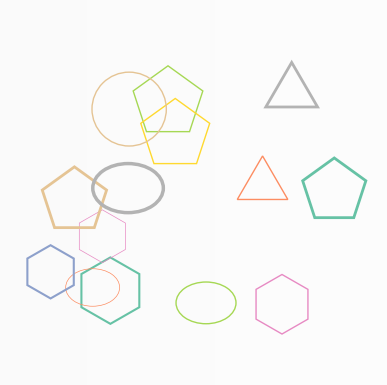[{"shape": "hexagon", "thickness": 1.5, "radius": 0.43, "center": [0.285, 0.245]}, {"shape": "pentagon", "thickness": 2, "radius": 0.43, "center": [0.863, 0.504]}, {"shape": "triangle", "thickness": 1, "radius": 0.38, "center": [0.678, 0.52]}, {"shape": "oval", "thickness": 0.5, "radius": 0.35, "center": [0.239, 0.253]}, {"shape": "hexagon", "thickness": 1.5, "radius": 0.35, "center": [0.131, 0.294]}, {"shape": "hexagon", "thickness": 0.5, "radius": 0.34, "center": [0.264, 0.386]}, {"shape": "hexagon", "thickness": 1, "radius": 0.39, "center": [0.728, 0.21]}, {"shape": "oval", "thickness": 1, "radius": 0.39, "center": [0.532, 0.213]}, {"shape": "pentagon", "thickness": 1, "radius": 0.47, "center": [0.434, 0.735]}, {"shape": "pentagon", "thickness": 1, "radius": 0.47, "center": [0.452, 0.651]}, {"shape": "pentagon", "thickness": 2, "radius": 0.44, "center": [0.192, 0.479]}, {"shape": "circle", "thickness": 1, "radius": 0.48, "center": [0.333, 0.717]}, {"shape": "triangle", "thickness": 2, "radius": 0.39, "center": [0.753, 0.761]}, {"shape": "oval", "thickness": 2.5, "radius": 0.46, "center": [0.33, 0.511]}]